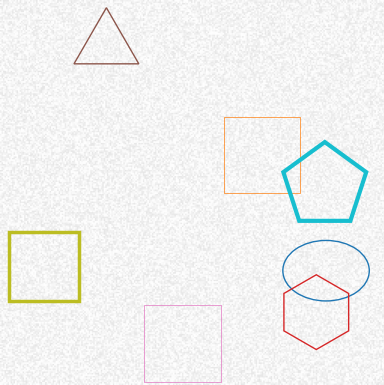[{"shape": "oval", "thickness": 1, "radius": 0.56, "center": [0.847, 0.297]}, {"shape": "square", "thickness": 0.5, "radius": 0.49, "center": [0.68, 0.597]}, {"shape": "hexagon", "thickness": 1, "radius": 0.49, "center": [0.822, 0.189]}, {"shape": "triangle", "thickness": 1, "radius": 0.49, "center": [0.276, 0.883]}, {"shape": "square", "thickness": 0.5, "radius": 0.5, "center": [0.474, 0.108]}, {"shape": "square", "thickness": 2.5, "radius": 0.45, "center": [0.115, 0.307]}, {"shape": "pentagon", "thickness": 3, "radius": 0.57, "center": [0.844, 0.518]}]